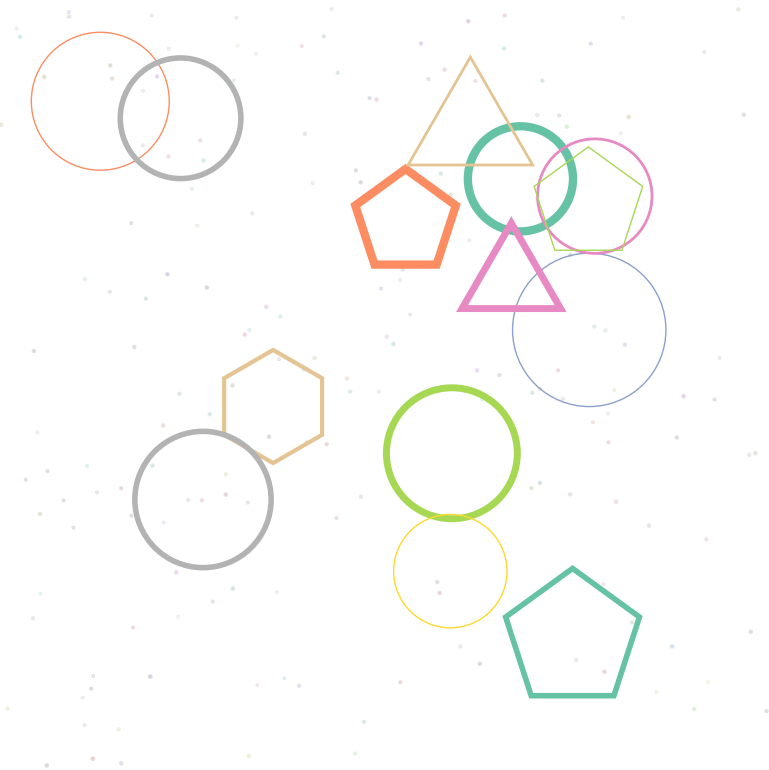[{"shape": "circle", "thickness": 3, "radius": 0.34, "center": [0.676, 0.768]}, {"shape": "pentagon", "thickness": 2, "radius": 0.46, "center": [0.744, 0.17]}, {"shape": "pentagon", "thickness": 3, "radius": 0.34, "center": [0.527, 0.712]}, {"shape": "circle", "thickness": 0.5, "radius": 0.45, "center": [0.13, 0.869]}, {"shape": "circle", "thickness": 0.5, "radius": 0.5, "center": [0.765, 0.572]}, {"shape": "triangle", "thickness": 2.5, "radius": 0.37, "center": [0.664, 0.636]}, {"shape": "circle", "thickness": 1, "radius": 0.37, "center": [0.772, 0.745]}, {"shape": "pentagon", "thickness": 0.5, "radius": 0.37, "center": [0.764, 0.735]}, {"shape": "circle", "thickness": 2.5, "radius": 0.43, "center": [0.587, 0.411]}, {"shape": "circle", "thickness": 0.5, "radius": 0.37, "center": [0.585, 0.258]}, {"shape": "triangle", "thickness": 1, "radius": 0.47, "center": [0.611, 0.832]}, {"shape": "hexagon", "thickness": 1.5, "radius": 0.37, "center": [0.355, 0.472]}, {"shape": "circle", "thickness": 2, "radius": 0.39, "center": [0.235, 0.846]}, {"shape": "circle", "thickness": 2, "radius": 0.44, "center": [0.264, 0.351]}]